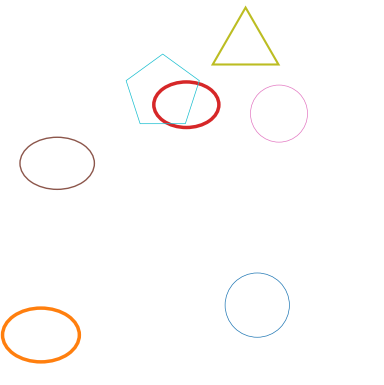[{"shape": "circle", "thickness": 0.5, "radius": 0.42, "center": [0.668, 0.207]}, {"shape": "oval", "thickness": 2.5, "radius": 0.5, "center": [0.106, 0.13]}, {"shape": "oval", "thickness": 2.5, "radius": 0.42, "center": [0.484, 0.728]}, {"shape": "oval", "thickness": 1, "radius": 0.48, "center": [0.149, 0.576]}, {"shape": "circle", "thickness": 0.5, "radius": 0.37, "center": [0.725, 0.705]}, {"shape": "triangle", "thickness": 1.5, "radius": 0.49, "center": [0.638, 0.882]}, {"shape": "pentagon", "thickness": 0.5, "radius": 0.5, "center": [0.423, 0.76]}]